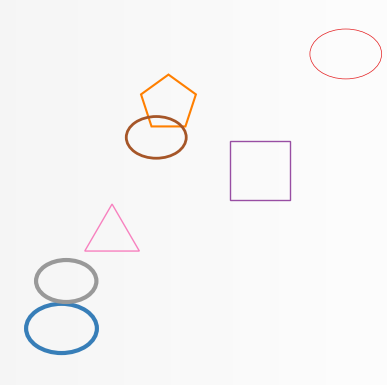[{"shape": "oval", "thickness": 0.5, "radius": 0.46, "center": [0.892, 0.86]}, {"shape": "oval", "thickness": 3, "radius": 0.46, "center": [0.159, 0.147]}, {"shape": "square", "thickness": 1, "radius": 0.38, "center": [0.671, 0.557]}, {"shape": "pentagon", "thickness": 1.5, "radius": 0.37, "center": [0.435, 0.732]}, {"shape": "oval", "thickness": 2, "radius": 0.39, "center": [0.403, 0.643]}, {"shape": "triangle", "thickness": 1, "radius": 0.41, "center": [0.289, 0.389]}, {"shape": "oval", "thickness": 3, "radius": 0.39, "center": [0.171, 0.27]}]